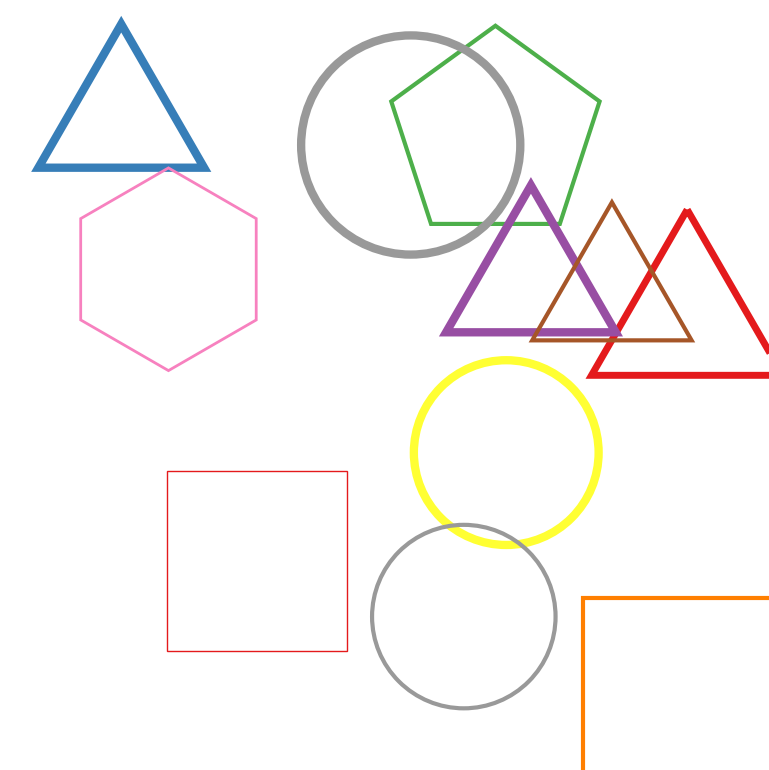[{"shape": "square", "thickness": 0.5, "radius": 0.59, "center": [0.334, 0.272]}, {"shape": "triangle", "thickness": 2.5, "radius": 0.72, "center": [0.892, 0.584]}, {"shape": "triangle", "thickness": 3, "radius": 0.62, "center": [0.157, 0.844]}, {"shape": "pentagon", "thickness": 1.5, "radius": 0.71, "center": [0.643, 0.824]}, {"shape": "triangle", "thickness": 3, "radius": 0.64, "center": [0.69, 0.632]}, {"shape": "square", "thickness": 1.5, "radius": 0.61, "center": [0.879, 0.101]}, {"shape": "circle", "thickness": 3, "radius": 0.6, "center": [0.657, 0.412]}, {"shape": "triangle", "thickness": 1.5, "radius": 0.6, "center": [0.795, 0.618]}, {"shape": "hexagon", "thickness": 1, "radius": 0.66, "center": [0.219, 0.65]}, {"shape": "circle", "thickness": 3, "radius": 0.71, "center": [0.533, 0.812]}, {"shape": "circle", "thickness": 1.5, "radius": 0.6, "center": [0.602, 0.199]}]